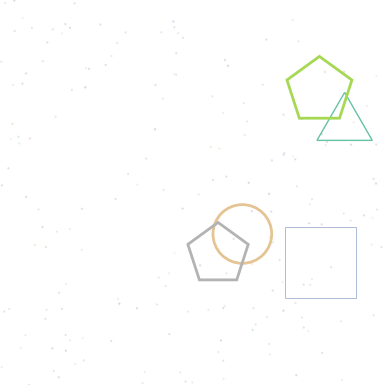[{"shape": "triangle", "thickness": 1, "radius": 0.41, "center": [0.895, 0.677]}, {"shape": "square", "thickness": 0.5, "radius": 0.46, "center": [0.832, 0.318]}, {"shape": "pentagon", "thickness": 2, "radius": 0.44, "center": [0.83, 0.765]}, {"shape": "circle", "thickness": 2, "radius": 0.38, "center": [0.629, 0.392]}, {"shape": "pentagon", "thickness": 2, "radius": 0.41, "center": [0.566, 0.34]}]